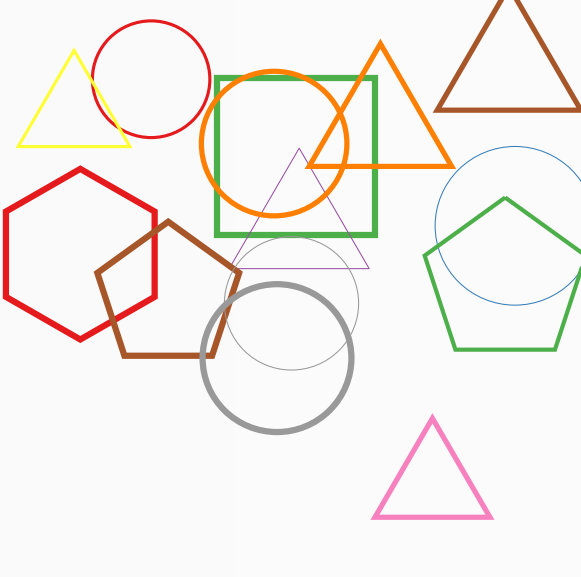[{"shape": "circle", "thickness": 1.5, "radius": 0.51, "center": [0.26, 0.862]}, {"shape": "hexagon", "thickness": 3, "radius": 0.74, "center": [0.138, 0.559]}, {"shape": "circle", "thickness": 0.5, "radius": 0.69, "center": [0.886, 0.608]}, {"shape": "pentagon", "thickness": 2, "radius": 0.73, "center": [0.869, 0.511]}, {"shape": "square", "thickness": 3, "radius": 0.68, "center": [0.509, 0.728]}, {"shape": "triangle", "thickness": 0.5, "radius": 0.7, "center": [0.515, 0.603]}, {"shape": "circle", "thickness": 2.5, "radius": 0.63, "center": [0.472, 0.751]}, {"shape": "triangle", "thickness": 2.5, "radius": 0.71, "center": [0.654, 0.782]}, {"shape": "triangle", "thickness": 1.5, "radius": 0.56, "center": [0.127, 0.801]}, {"shape": "pentagon", "thickness": 3, "radius": 0.64, "center": [0.289, 0.487]}, {"shape": "triangle", "thickness": 2.5, "radius": 0.71, "center": [0.876, 0.88]}, {"shape": "triangle", "thickness": 2.5, "radius": 0.57, "center": [0.744, 0.161]}, {"shape": "circle", "thickness": 0.5, "radius": 0.58, "center": [0.502, 0.474]}, {"shape": "circle", "thickness": 3, "radius": 0.64, "center": [0.477, 0.379]}]